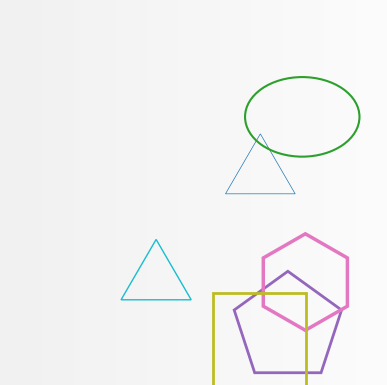[{"shape": "triangle", "thickness": 0.5, "radius": 0.52, "center": [0.672, 0.548]}, {"shape": "oval", "thickness": 1.5, "radius": 0.74, "center": [0.78, 0.696]}, {"shape": "pentagon", "thickness": 2, "radius": 0.73, "center": [0.743, 0.15]}, {"shape": "hexagon", "thickness": 2.5, "radius": 0.63, "center": [0.788, 0.267]}, {"shape": "square", "thickness": 2, "radius": 0.6, "center": [0.67, 0.118]}, {"shape": "triangle", "thickness": 1, "radius": 0.52, "center": [0.403, 0.274]}]